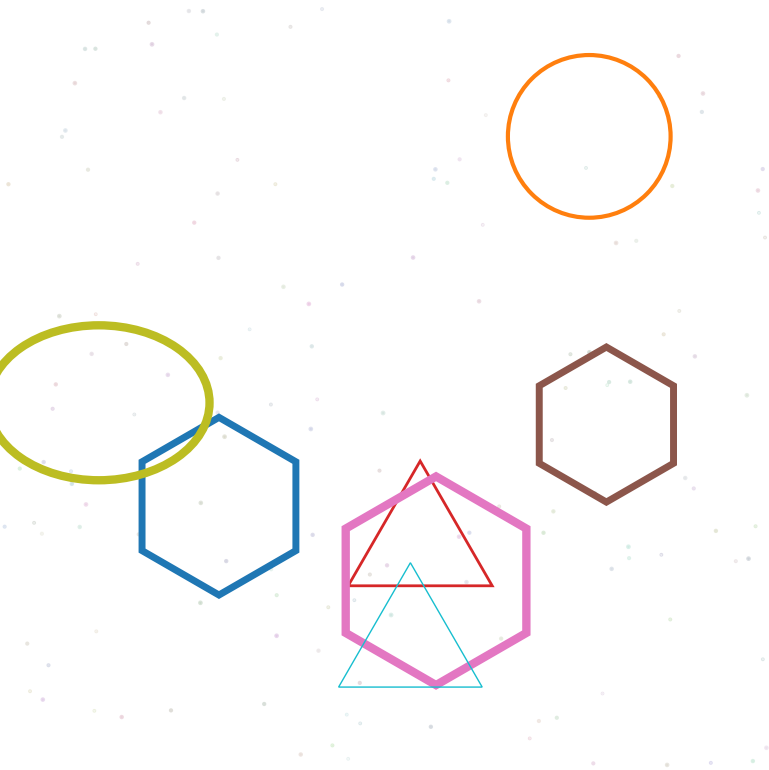[{"shape": "hexagon", "thickness": 2.5, "radius": 0.58, "center": [0.284, 0.343]}, {"shape": "circle", "thickness": 1.5, "radius": 0.53, "center": [0.765, 0.823]}, {"shape": "triangle", "thickness": 1, "radius": 0.54, "center": [0.546, 0.293]}, {"shape": "hexagon", "thickness": 2.5, "radius": 0.5, "center": [0.788, 0.449]}, {"shape": "hexagon", "thickness": 3, "radius": 0.68, "center": [0.566, 0.246]}, {"shape": "oval", "thickness": 3, "radius": 0.72, "center": [0.128, 0.477]}, {"shape": "triangle", "thickness": 0.5, "radius": 0.54, "center": [0.533, 0.162]}]